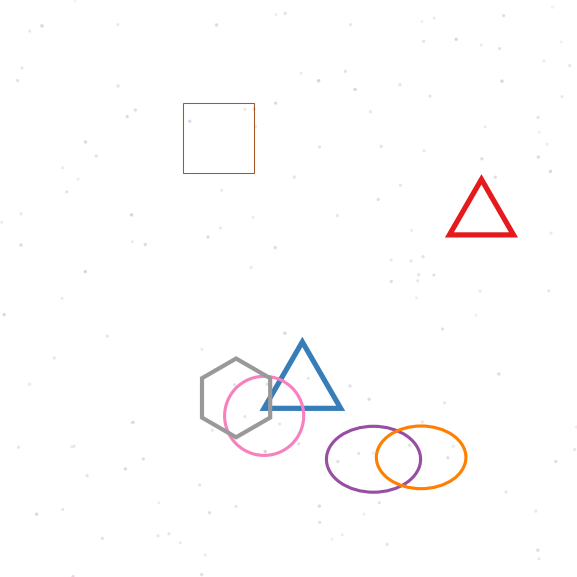[{"shape": "triangle", "thickness": 2.5, "radius": 0.32, "center": [0.834, 0.624]}, {"shape": "triangle", "thickness": 2.5, "radius": 0.38, "center": [0.524, 0.33]}, {"shape": "oval", "thickness": 1.5, "radius": 0.41, "center": [0.647, 0.204]}, {"shape": "oval", "thickness": 1.5, "radius": 0.39, "center": [0.729, 0.207]}, {"shape": "square", "thickness": 0.5, "radius": 0.3, "center": [0.379, 0.76]}, {"shape": "circle", "thickness": 1.5, "radius": 0.34, "center": [0.457, 0.279]}, {"shape": "hexagon", "thickness": 2, "radius": 0.34, "center": [0.409, 0.31]}]